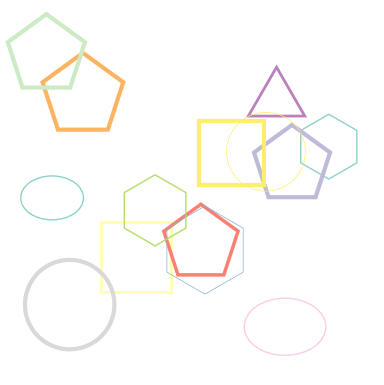[{"shape": "oval", "thickness": 1, "radius": 0.41, "center": [0.135, 0.486]}, {"shape": "hexagon", "thickness": 1, "radius": 0.42, "center": [0.854, 0.619]}, {"shape": "square", "thickness": 2, "radius": 0.45, "center": [0.353, 0.332]}, {"shape": "pentagon", "thickness": 3, "radius": 0.52, "center": [0.759, 0.572]}, {"shape": "pentagon", "thickness": 2.5, "radius": 0.51, "center": [0.522, 0.368]}, {"shape": "hexagon", "thickness": 0.5, "radius": 0.57, "center": [0.533, 0.35]}, {"shape": "pentagon", "thickness": 3, "radius": 0.55, "center": [0.215, 0.752]}, {"shape": "hexagon", "thickness": 1, "radius": 0.46, "center": [0.403, 0.454]}, {"shape": "oval", "thickness": 1, "radius": 0.53, "center": [0.74, 0.151]}, {"shape": "circle", "thickness": 3, "radius": 0.58, "center": [0.181, 0.209]}, {"shape": "triangle", "thickness": 2, "radius": 0.42, "center": [0.718, 0.741]}, {"shape": "pentagon", "thickness": 3, "radius": 0.53, "center": [0.12, 0.858]}, {"shape": "circle", "thickness": 0.5, "radius": 0.51, "center": [0.691, 0.606]}, {"shape": "square", "thickness": 3, "radius": 0.42, "center": [0.601, 0.603]}]